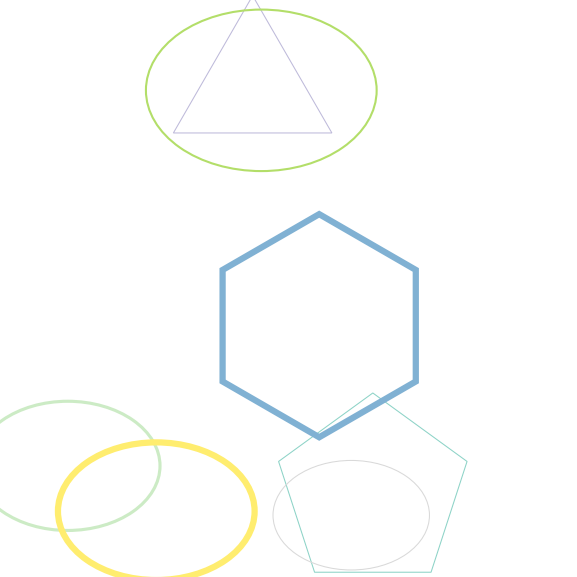[{"shape": "pentagon", "thickness": 0.5, "radius": 0.86, "center": [0.646, 0.147]}, {"shape": "triangle", "thickness": 0.5, "radius": 0.79, "center": [0.437, 0.848]}, {"shape": "hexagon", "thickness": 3, "radius": 0.97, "center": [0.553, 0.435]}, {"shape": "oval", "thickness": 1, "radius": 1.0, "center": [0.452, 0.843]}, {"shape": "oval", "thickness": 0.5, "radius": 0.68, "center": [0.608, 0.107]}, {"shape": "oval", "thickness": 1.5, "radius": 0.8, "center": [0.117, 0.192]}, {"shape": "oval", "thickness": 3, "radius": 0.85, "center": [0.271, 0.114]}]